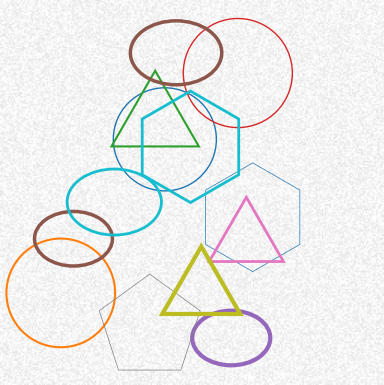[{"shape": "circle", "thickness": 1, "radius": 0.67, "center": [0.428, 0.638]}, {"shape": "hexagon", "thickness": 0.5, "radius": 0.71, "center": [0.656, 0.436]}, {"shape": "circle", "thickness": 1.5, "radius": 0.71, "center": [0.158, 0.239]}, {"shape": "triangle", "thickness": 1.5, "radius": 0.66, "center": [0.403, 0.685]}, {"shape": "circle", "thickness": 1, "radius": 0.71, "center": [0.618, 0.81]}, {"shape": "oval", "thickness": 3, "radius": 0.51, "center": [0.601, 0.122]}, {"shape": "oval", "thickness": 2.5, "radius": 0.59, "center": [0.457, 0.863]}, {"shape": "oval", "thickness": 2.5, "radius": 0.51, "center": [0.191, 0.38]}, {"shape": "triangle", "thickness": 2, "radius": 0.56, "center": [0.64, 0.376]}, {"shape": "pentagon", "thickness": 0.5, "radius": 0.69, "center": [0.389, 0.15]}, {"shape": "triangle", "thickness": 3, "radius": 0.58, "center": [0.523, 0.243]}, {"shape": "hexagon", "thickness": 2, "radius": 0.72, "center": [0.495, 0.619]}, {"shape": "oval", "thickness": 2, "radius": 0.61, "center": [0.297, 0.475]}]